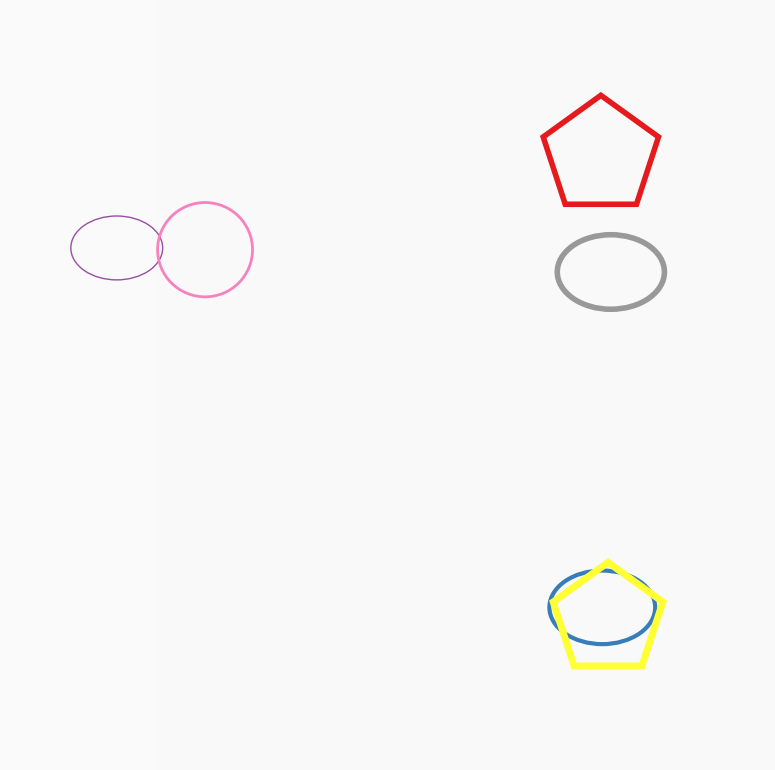[{"shape": "pentagon", "thickness": 2, "radius": 0.39, "center": [0.775, 0.798]}, {"shape": "oval", "thickness": 1.5, "radius": 0.34, "center": [0.777, 0.211]}, {"shape": "oval", "thickness": 0.5, "radius": 0.3, "center": [0.151, 0.678]}, {"shape": "pentagon", "thickness": 2.5, "radius": 0.37, "center": [0.785, 0.195]}, {"shape": "circle", "thickness": 1, "radius": 0.31, "center": [0.265, 0.676]}, {"shape": "oval", "thickness": 2, "radius": 0.35, "center": [0.788, 0.647]}]